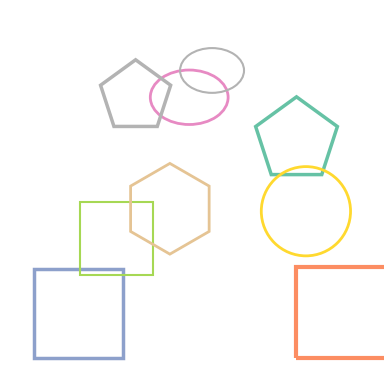[{"shape": "pentagon", "thickness": 2.5, "radius": 0.56, "center": [0.77, 0.637]}, {"shape": "square", "thickness": 3, "radius": 0.59, "center": [0.888, 0.189]}, {"shape": "square", "thickness": 2.5, "radius": 0.58, "center": [0.204, 0.186]}, {"shape": "oval", "thickness": 2, "radius": 0.51, "center": [0.491, 0.747]}, {"shape": "square", "thickness": 1.5, "radius": 0.47, "center": [0.303, 0.382]}, {"shape": "circle", "thickness": 2, "radius": 0.58, "center": [0.795, 0.451]}, {"shape": "hexagon", "thickness": 2, "radius": 0.59, "center": [0.441, 0.458]}, {"shape": "pentagon", "thickness": 2.5, "radius": 0.48, "center": [0.352, 0.749]}, {"shape": "oval", "thickness": 1.5, "radius": 0.42, "center": [0.551, 0.817]}]